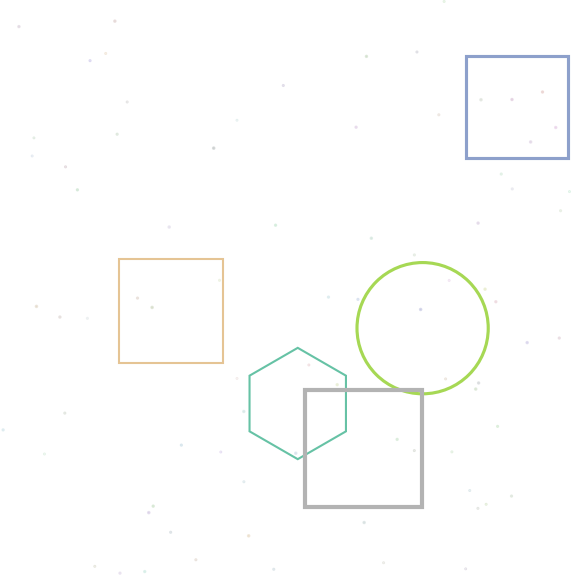[{"shape": "hexagon", "thickness": 1, "radius": 0.48, "center": [0.516, 0.3]}, {"shape": "square", "thickness": 1.5, "radius": 0.44, "center": [0.895, 0.813]}, {"shape": "circle", "thickness": 1.5, "radius": 0.57, "center": [0.732, 0.431]}, {"shape": "square", "thickness": 1, "radius": 0.45, "center": [0.296, 0.46]}, {"shape": "square", "thickness": 2, "radius": 0.51, "center": [0.629, 0.223]}]